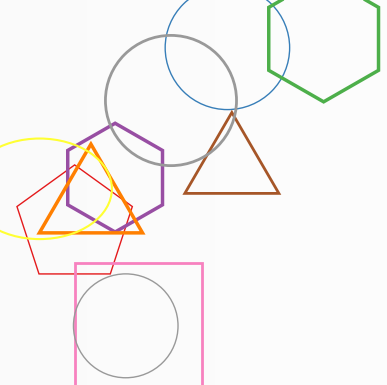[{"shape": "pentagon", "thickness": 1, "radius": 0.78, "center": [0.193, 0.415]}, {"shape": "circle", "thickness": 1, "radius": 0.8, "center": [0.587, 0.876]}, {"shape": "hexagon", "thickness": 2.5, "radius": 0.82, "center": [0.835, 0.899]}, {"shape": "hexagon", "thickness": 2.5, "radius": 0.71, "center": [0.297, 0.539]}, {"shape": "triangle", "thickness": 2.5, "radius": 0.77, "center": [0.235, 0.472]}, {"shape": "oval", "thickness": 1.5, "radius": 0.93, "center": [0.102, 0.51]}, {"shape": "triangle", "thickness": 2, "radius": 0.7, "center": [0.598, 0.568]}, {"shape": "square", "thickness": 2, "radius": 0.82, "center": [0.357, 0.152]}, {"shape": "circle", "thickness": 1, "radius": 0.67, "center": [0.325, 0.154]}, {"shape": "circle", "thickness": 2, "radius": 0.85, "center": [0.441, 0.739]}]